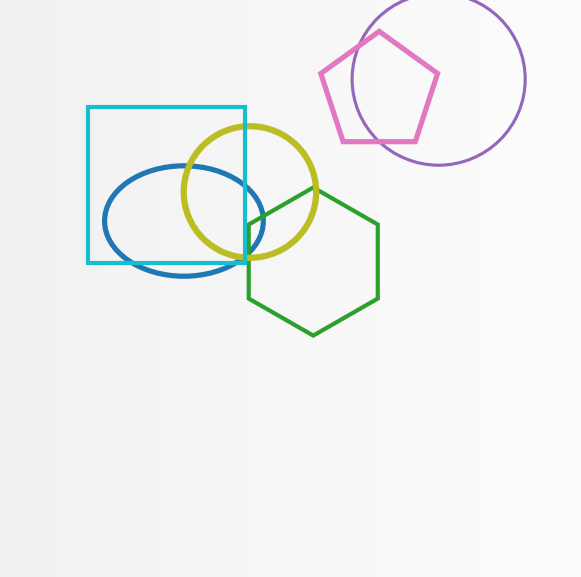[{"shape": "oval", "thickness": 2.5, "radius": 0.68, "center": [0.316, 0.616]}, {"shape": "hexagon", "thickness": 2, "radius": 0.64, "center": [0.539, 0.546]}, {"shape": "circle", "thickness": 1.5, "radius": 0.74, "center": [0.755, 0.862]}, {"shape": "pentagon", "thickness": 2.5, "radius": 0.53, "center": [0.652, 0.839]}, {"shape": "circle", "thickness": 3, "radius": 0.57, "center": [0.43, 0.667]}, {"shape": "square", "thickness": 2, "radius": 0.68, "center": [0.286, 0.678]}]